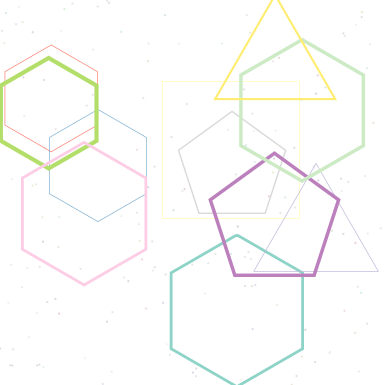[{"shape": "hexagon", "thickness": 2, "radius": 0.99, "center": [0.615, 0.193]}, {"shape": "square", "thickness": 0.5, "radius": 0.89, "center": [0.599, 0.611]}, {"shape": "triangle", "thickness": 0.5, "radius": 0.94, "center": [0.821, 0.388]}, {"shape": "hexagon", "thickness": 0.5, "radius": 0.69, "center": [0.133, 0.744]}, {"shape": "hexagon", "thickness": 0.5, "radius": 0.73, "center": [0.254, 0.57]}, {"shape": "hexagon", "thickness": 3, "radius": 0.72, "center": [0.126, 0.706]}, {"shape": "hexagon", "thickness": 2, "radius": 0.93, "center": [0.219, 0.445]}, {"shape": "pentagon", "thickness": 1, "radius": 0.73, "center": [0.603, 0.564]}, {"shape": "pentagon", "thickness": 2.5, "radius": 0.88, "center": [0.713, 0.427]}, {"shape": "hexagon", "thickness": 2.5, "radius": 0.92, "center": [0.785, 0.713]}, {"shape": "triangle", "thickness": 1.5, "radius": 0.9, "center": [0.715, 0.833]}]